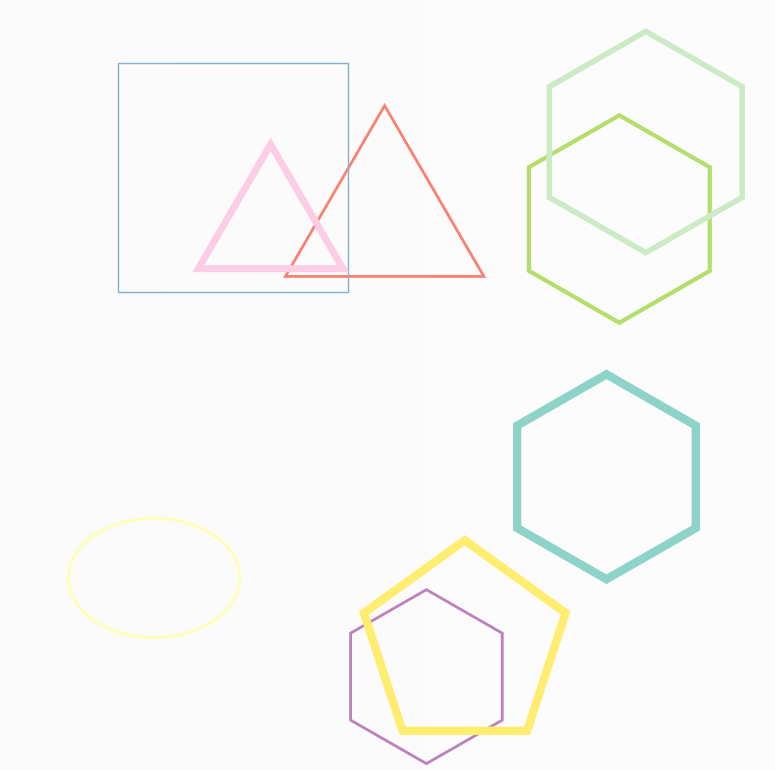[{"shape": "hexagon", "thickness": 3, "radius": 0.67, "center": [0.783, 0.381]}, {"shape": "oval", "thickness": 1, "radius": 0.55, "center": [0.199, 0.249]}, {"shape": "triangle", "thickness": 1, "radius": 0.74, "center": [0.496, 0.715]}, {"shape": "square", "thickness": 0.5, "radius": 0.74, "center": [0.301, 0.77]}, {"shape": "hexagon", "thickness": 1.5, "radius": 0.67, "center": [0.799, 0.716]}, {"shape": "triangle", "thickness": 2.5, "radius": 0.54, "center": [0.349, 0.705]}, {"shape": "hexagon", "thickness": 1, "radius": 0.56, "center": [0.55, 0.121]}, {"shape": "hexagon", "thickness": 2, "radius": 0.72, "center": [0.833, 0.816]}, {"shape": "pentagon", "thickness": 3, "radius": 0.68, "center": [0.6, 0.162]}]